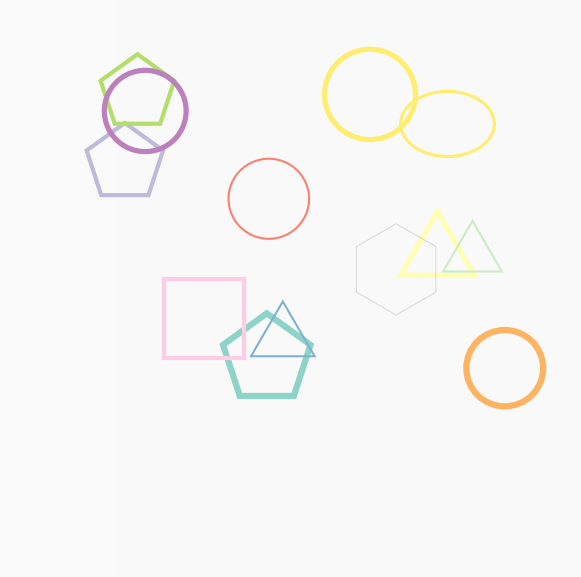[{"shape": "pentagon", "thickness": 3, "radius": 0.4, "center": [0.459, 0.377]}, {"shape": "triangle", "thickness": 2.5, "radius": 0.37, "center": [0.753, 0.559]}, {"shape": "pentagon", "thickness": 2, "radius": 0.35, "center": [0.215, 0.717]}, {"shape": "circle", "thickness": 1, "radius": 0.35, "center": [0.462, 0.655]}, {"shape": "triangle", "thickness": 1, "radius": 0.32, "center": [0.487, 0.414]}, {"shape": "circle", "thickness": 3, "radius": 0.33, "center": [0.868, 0.362]}, {"shape": "pentagon", "thickness": 2, "radius": 0.33, "center": [0.236, 0.839]}, {"shape": "square", "thickness": 2, "radius": 0.34, "center": [0.352, 0.448]}, {"shape": "hexagon", "thickness": 0.5, "radius": 0.39, "center": [0.682, 0.533]}, {"shape": "circle", "thickness": 2.5, "radius": 0.35, "center": [0.25, 0.807]}, {"shape": "triangle", "thickness": 1, "radius": 0.29, "center": [0.813, 0.558]}, {"shape": "oval", "thickness": 1.5, "radius": 0.4, "center": [0.77, 0.785]}, {"shape": "circle", "thickness": 2.5, "radius": 0.39, "center": [0.637, 0.836]}]